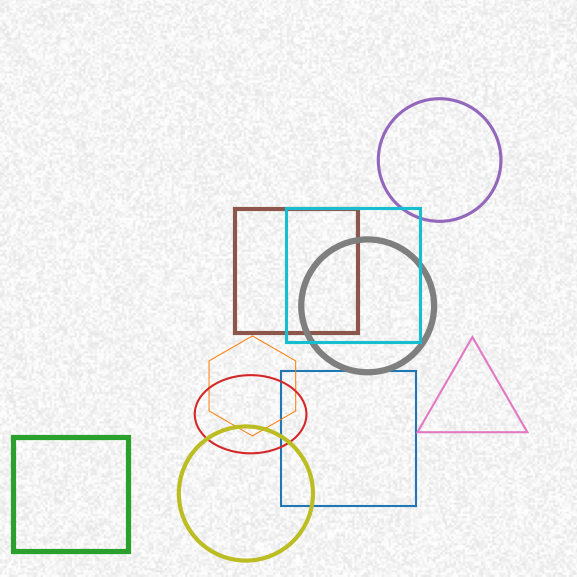[{"shape": "square", "thickness": 1, "radius": 0.58, "center": [0.603, 0.24]}, {"shape": "hexagon", "thickness": 0.5, "radius": 0.43, "center": [0.437, 0.331]}, {"shape": "square", "thickness": 2.5, "radius": 0.5, "center": [0.122, 0.144]}, {"shape": "oval", "thickness": 1, "radius": 0.48, "center": [0.434, 0.282]}, {"shape": "circle", "thickness": 1.5, "radius": 0.53, "center": [0.761, 0.722]}, {"shape": "square", "thickness": 2, "radius": 0.54, "center": [0.513, 0.53]}, {"shape": "triangle", "thickness": 1, "radius": 0.55, "center": [0.818, 0.306]}, {"shape": "circle", "thickness": 3, "radius": 0.58, "center": [0.637, 0.47]}, {"shape": "circle", "thickness": 2, "radius": 0.58, "center": [0.426, 0.145]}, {"shape": "square", "thickness": 1.5, "radius": 0.58, "center": [0.611, 0.523]}]